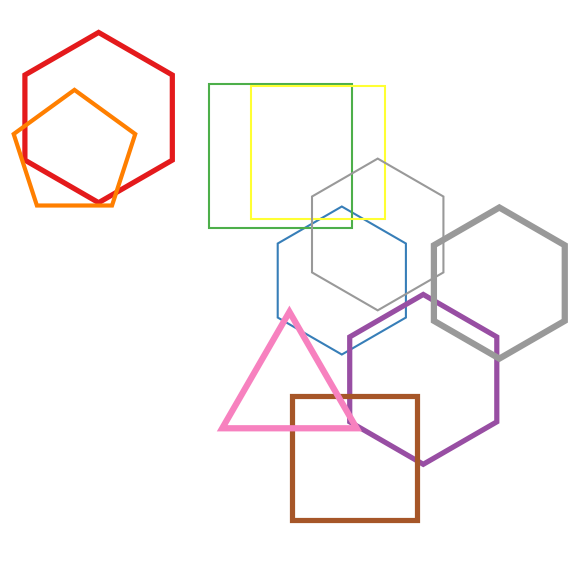[{"shape": "hexagon", "thickness": 2.5, "radius": 0.74, "center": [0.171, 0.796]}, {"shape": "hexagon", "thickness": 1, "radius": 0.64, "center": [0.592, 0.513]}, {"shape": "square", "thickness": 1, "radius": 0.62, "center": [0.486, 0.729]}, {"shape": "hexagon", "thickness": 2.5, "radius": 0.74, "center": [0.733, 0.342]}, {"shape": "pentagon", "thickness": 2, "radius": 0.55, "center": [0.129, 0.733]}, {"shape": "square", "thickness": 1, "radius": 0.58, "center": [0.551, 0.735]}, {"shape": "square", "thickness": 2.5, "radius": 0.54, "center": [0.613, 0.206]}, {"shape": "triangle", "thickness": 3, "radius": 0.67, "center": [0.501, 0.325]}, {"shape": "hexagon", "thickness": 1, "radius": 0.66, "center": [0.654, 0.593]}, {"shape": "hexagon", "thickness": 3, "radius": 0.65, "center": [0.865, 0.509]}]